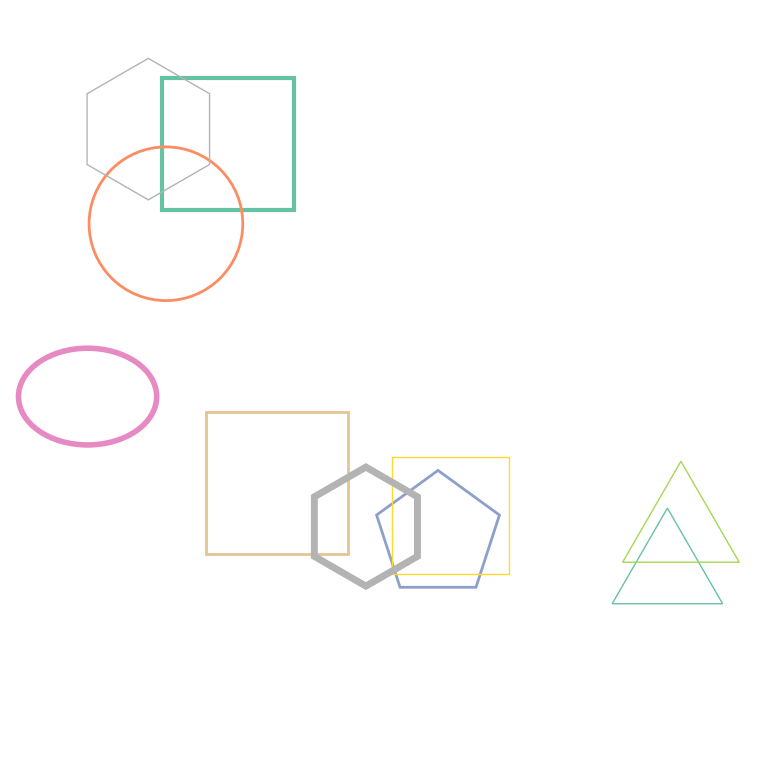[{"shape": "triangle", "thickness": 0.5, "radius": 0.41, "center": [0.867, 0.257]}, {"shape": "square", "thickness": 1.5, "radius": 0.43, "center": [0.296, 0.813]}, {"shape": "circle", "thickness": 1, "radius": 0.5, "center": [0.215, 0.709]}, {"shape": "pentagon", "thickness": 1, "radius": 0.42, "center": [0.569, 0.305]}, {"shape": "oval", "thickness": 2, "radius": 0.45, "center": [0.114, 0.485]}, {"shape": "triangle", "thickness": 0.5, "radius": 0.44, "center": [0.884, 0.314]}, {"shape": "square", "thickness": 0.5, "radius": 0.38, "center": [0.585, 0.331]}, {"shape": "square", "thickness": 1, "radius": 0.46, "center": [0.36, 0.373]}, {"shape": "hexagon", "thickness": 2.5, "radius": 0.39, "center": [0.475, 0.316]}, {"shape": "hexagon", "thickness": 0.5, "radius": 0.46, "center": [0.193, 0.832]}]